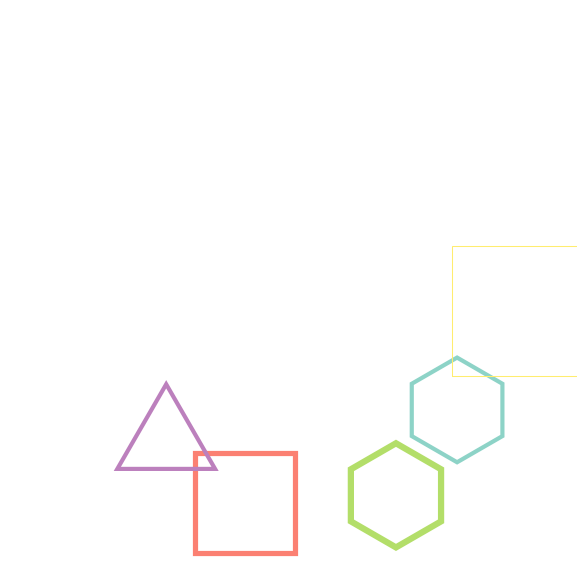[{"shape": "hexagon", "thickness": 2, "radius": 0.45, "center": [0.791, 0.289]}, {"shape": "square", "thickness": 2.5, "radius": 0.43, "center": [0.424, 0.128]}, {"shape": "hexagon", "thickness": 3, "radius": 0.45, "center": [0.686, 0.141]}, {"shape": "triangle", "thickness": 2, "radius": 0.49, "center": [0.288, 0.236]}, {"shape": "square", "thickness": 0.5, "radius": 0.56, "center": [0.896, 0.461]}]